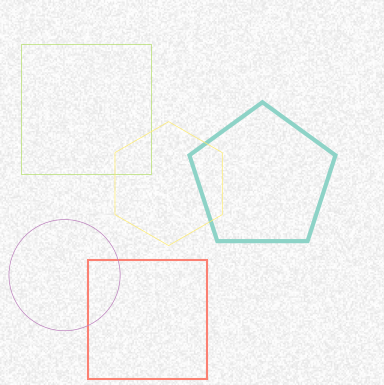[{"shape": "pentagon", "thickness": 3, "radius": 1.0, "center": [0.682, 0.535]}, {"shape": "square", "thickness": 1.5, "radius": 0.77, "center": [0.384, 0.17]}, {"shape": "square", "thickness": 0.5, "radius": 0.84, "center": [0.223, 0.717]}, {"shape": "circle", "thickness": 0.5, "radius": 0.72, "center": [0.168, 0.285]}, {"shape": "hexagon", "thickness": 0.5, "radius": 0.8, "center": [0.438, 0.523]}]